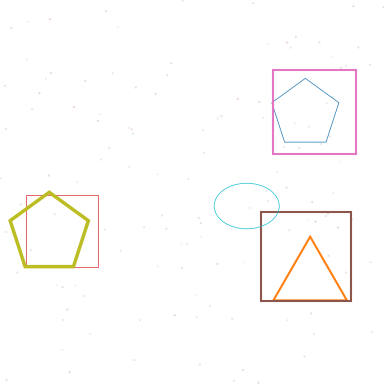[{"shape": "pentagon", "thickness": 0.5, "radius": 0.46, "center": [0.793, 0.705]}, {"shape": "triangle", "thickness": 1.5, "radius": 0.55, "center": [0.806, 0.275]}, {"shape": "square", "thickness": 0.5, "radius": 0.47, "center": [0.161, 0.4]}, {"shape": "square", "thickness": 1.5, "radius": 0.58, "center": [0.795, 0.333]}, {"shape": "square", "thickness": 1.5, "radius": 0.54, "center": [0.817, 0.709]}, {"shape": "pentagon", "thickness": 2.5, "radius": 0.53, "center": [0.128, 0.394]}, {"shape": "oval", "thickness": 0.5, "radius": 0.42, "center": [0.641, 0.465]}]